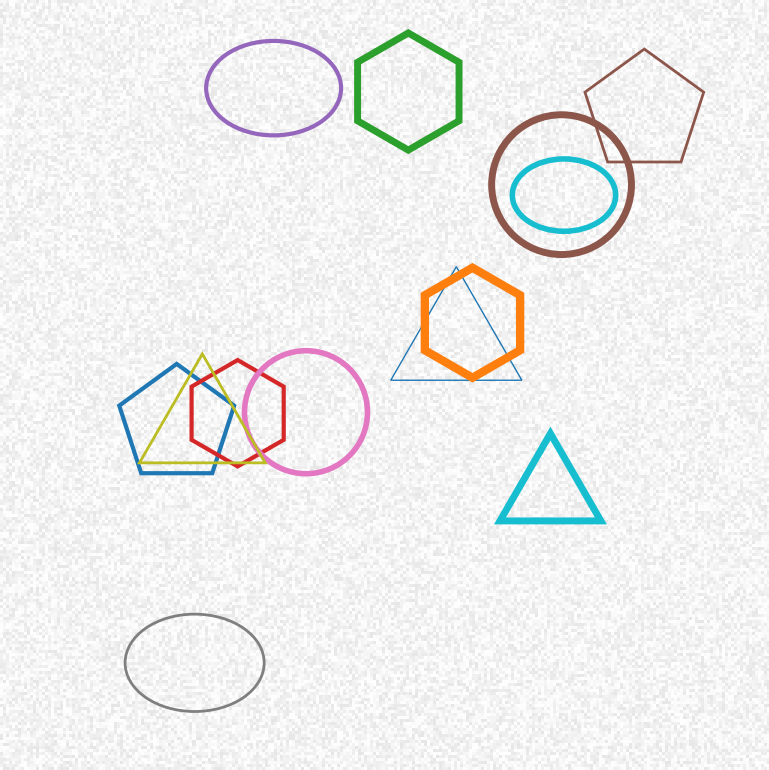[{"shape": "pentagon", "thickness": 1.5, "radius": 0.39, "center": [0.229, 0.449]}, {"shape": "triangle", "thickness": 0.5, "radius": 0.49, "center": [0.593, 0.555]}, {"shape": "hexagon", "thickness": 3, "radius": 0.36, "center": [0.614, 0.581]}, {"shape": "hexagon", "thickness": 2.5, "radius": 0.38, "center": [0.53, 0.881]}, {"shape": "hexagon", "thickness": 1.5, "radius": 0.35, "center": [0.309, 0.463]}, {"shape": "oval", "thickness": 1.5, "radius": 0.44, "center": [0.355, 0.886]}, {"shape": "circle", "thickness": 2.5, "radius": 0.45, "center": [0.729, 0.76]}, {"shape": "pentagon", "thickness": 1, "radius": 0.41, "center": [0.837, 0.855]}, {"shape": "circle", "thickness": 2, "radius": 0.4, "center": [0.397, 0.465]}, {"shape": "oval", "thickness": 1, "radius": 0.45, "center": [0.253, 0.139]}, {"shape": "triangle", "thickness": 1, "radius": 0.47, "center": [0.263, 0.446]}, {"shape": "oval", "thickness": 2, "radius": 0.34, "center": [0.732, 0.747]}, {"shape": "triangle", "thickness": 2.5, "radius": 0.38, "center": [0.715, 0.361]}]